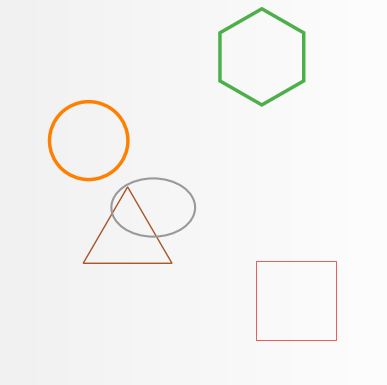[{"shape": "square", "thickness": 0.5, "radius": 0.51, "center": [0.765, 0.219]}, {"shape": "hexagon", "thickness": 2.5, "radius": 0.62, "center": [0.676, 0.852]}, {"shape": "circle", "thickness": 2.5, "radius": 0.51, "center": [0.229, 0.635]}, {"shape": "triangle", "thickness": 1, "radius": 0.66, "center": [0.329, 0.382]}, {"shape": "oval", "thickness": 1.5, "radius": 0.54, "center": [0.395, 0.461]}]